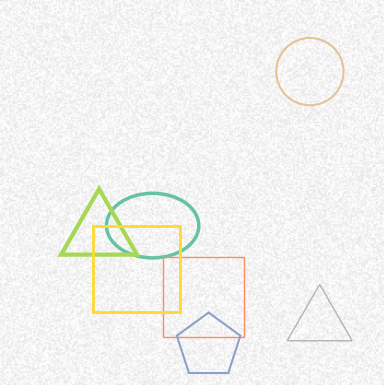[{"shape": "oval", "thickness": 2.5, "radius": 0.6, "center": [0.396, 0.414]}, {"shape": "square", "thickness": 1, "radius": 0.52, "center": [0.528, 0.229]}, {"shape": "pentagon", "thickness": 1.5, "radius": 0.43, "center": [0.542, 0.101]}, {"shape": "triangle", "thickness": 3, "radius": 0.57, "center": [0.257, 0.395]}, {"shape": "square", "thickness": 2, "radius": 0.56, "center": [0.354, 0.301]}, {"shape": "circle", "thickness": 1.5, "radius": 0.44, "center": [0.805, 0.814]}, {"shape": "triangle", "thickness": 1, "radius": 0.49, "center": [0.83, 0.164]}]